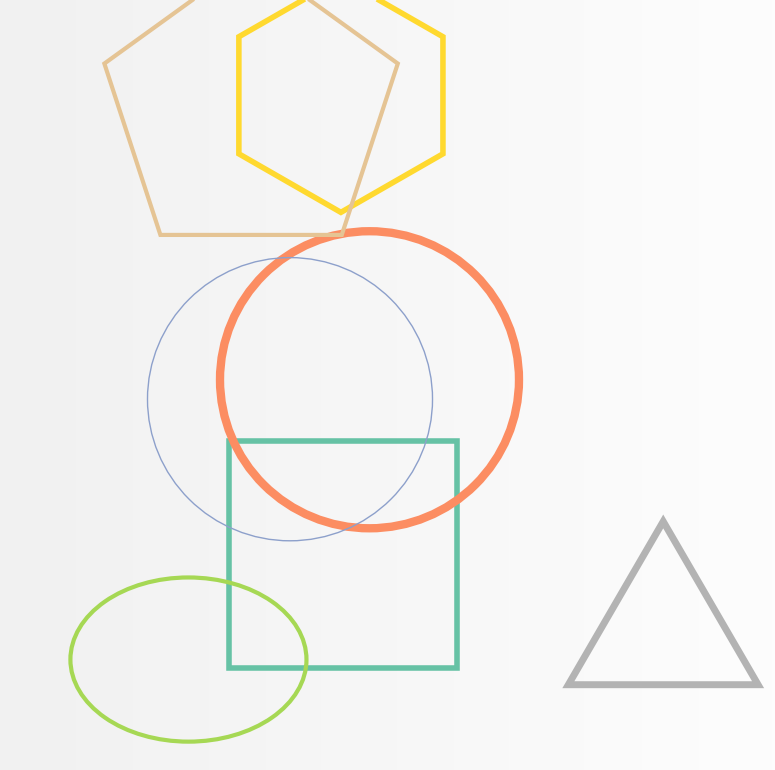[{"shape": "square", "thickness": 2, "radius": 0.74, "center": [0.442, 0.28]}, {"shape": "circle", "thickness": 3, "radius": 0.96, "center": [0.477, 0.507]}, {"shape": "circle", "thickness": 0.5, "radius": 0.92, "center": [0.374, 0.482]}, {"shape": "oval", "thickness": 1.5, "radius": 0.76, "center": [0.243, 0.143]}, {"shape": "hexagon", "thickness": 2, "radius": 0.76, "center": [0.44, 0.876]}, {"shape": "pentagon", "thickness": 1.5, "radius": 1.0, "center": [0.324, 0.856]}, {"shape": "triangle", "thickness": 2.5, "radius": 0.71, "center": [0.856, 0.181]}]